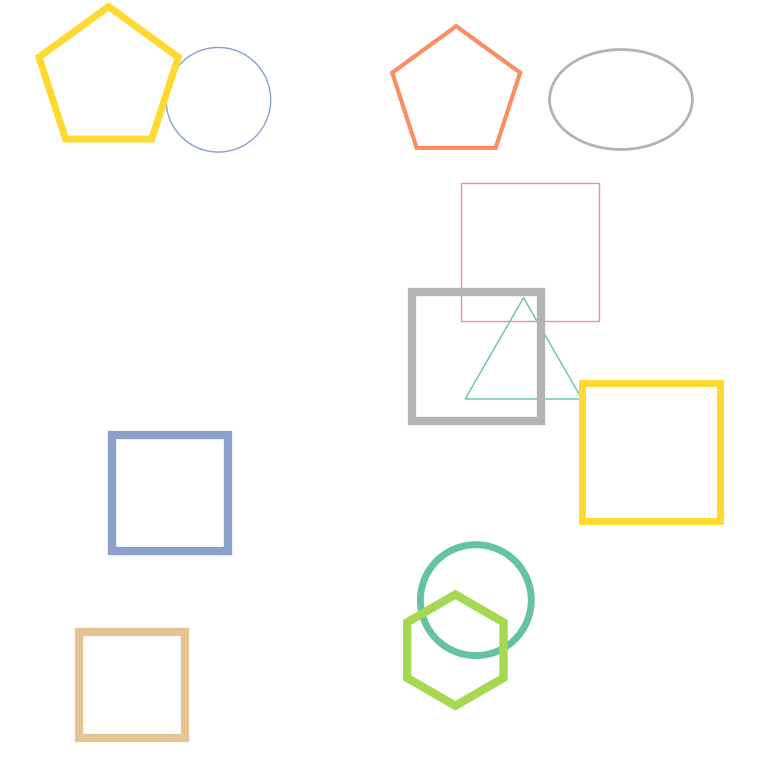[{"shape": "circle", "thickness": 2.5, "radius": 0.36, "center": [0.618, 0.221]}, {"shape": "triangle", "thickness": 0.5, "radius": 0.44, "center": [0.68, 0.526]}, {"shape": "pentagon", "thickness": 1.5, "radius": 0.44, "center": [0.592, 0.879]}, {"shape": "circle", "thickness": 0.5, "radius": 0.34, "center": [0.284, 0.87]}, {"shape": "square", "thickness": 3, "radius": 0.38, "center": [0.221, 0.36]}, {"shape": "square", "thickness": 0.5, "radius": 0.45, "center": [0.688, 0.673]}, {"shape": "hexagon", "thickness": 3, "radius": 0.36, "center": [0.591, 0.156]}, {"shape": "pentagon", "thickness": 2.5, "radius": 0.48, "center": [0.141, 0.896]}, {"shape": "square", "thickness": 2.5, "radius": 0.45, "center": [0.846, 0.413]}, {"shape": "square", "thickness": 3, "radius": 0.35, "center": [0.171, 0.111]}, {"shape": "square", "thickness": 3, "radius": 0.42, "center": [0.619, 0.537]}, {"shape": "oval", "thickness": 1, "radius": 0.46, "center": [0.806, 0.871]}]